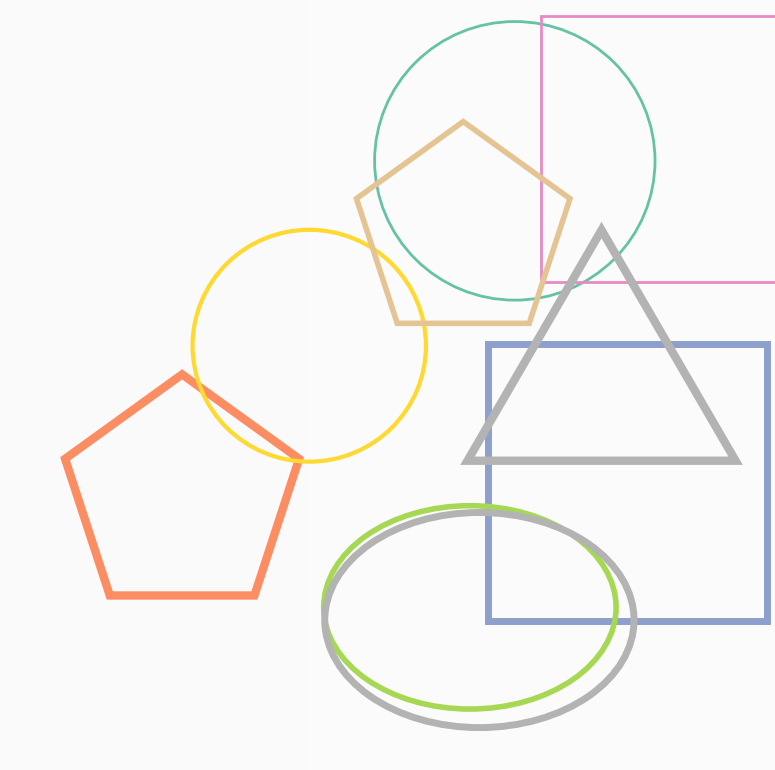[{"shape": "circle", "thickness": 1, "radius": 0.9, "center": [0.664, 0.791]}, {"shape": "pentagon", "thickness": 3, "radius": 0.79, "center": [0.235, 0.355]}, {"shape": "square", "thickness": 2.5, "radius": 0.9, "center": [0.809, 0.374]}, {"shape": "square", "thickness": 1, "radius": 0.86, "center": [0.87, 0.806]}, {"shape": "oval", "thickness": 2, "radius": 0.94, "center": [0.606, 0.211]}, {"shape": "circle", "thickness": 1.5, "radius": 0.75, "center": [0.399, 0.551]}, {"shape": "pentagon", "thickness": 2, "radius": 0.72, "center": [0.598, 0.697]}, {"shape": "triangle", "thickness": 3, "radius": 1.0, "center": [0.776, 0.502]}, {"shape": "oval", "thickness": 2.5, "radius": 1.0, "center": [0.619, 0.195]}]